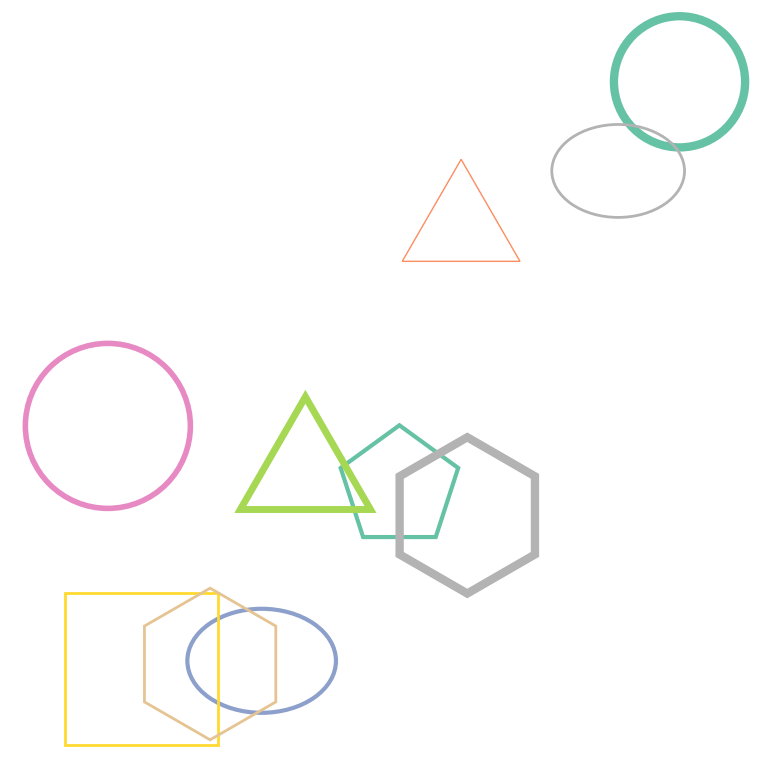[{"shape": "pentagon", "thickness": 1.5, "radius": 0.4, "center": [0.519, 0.367]}, {"shape": "circle", "thickness": 3, "radius": 0.43, "center": [0.882, 0.894]}, {"shape": "triangle", "thickness": 0.5, "radius": 0.44, "center": [0.599, 0.705]}, {"shape": "oval", "thickness": 1.5, "radius": 0.48, "center": [0.34, 0.142]}, {"shape": "circle", "thickness": 2, "radius": 0.54, "center": [0.14, 0.447]}, {"shape": "triangle", "thickness": 2.5, "radius": 0.49, "center": [0.397, 0.387]}, {"shape": "square", "thickness": 1, "radius": 0.5, "center": [0.184, 0.131]}, {"shape": "hexagon", "thickness": 1, "radius": 0.49, "center": [0.273, 0.138]}, {"shape": "oval", "thickness": 1, "radius": 0.43, "center": [0.803, 0.778]}, {"shape": "hexagon", "thickness": 3, "radius": 0.51, "center": [0.607, 0.331]}]